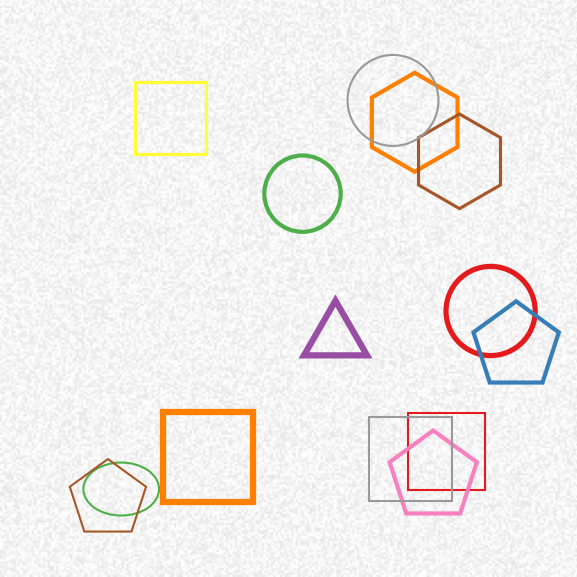[{"shape": "circle", "thickness": 2.5, "radius": 0.39, "center": [0.85, 0.461]}, {"shape": "square", "thickness": 1, "radius": 0.33, "center": [0.773, 0.218]}, {"shape": "pentagon", "thickness": 2, "radius": 0.39, "center": [0.894, 0.4]}, {"shape": "oval", "thickness": 1, "radius": 0.33, "center": [0.21, 0.152]}, {"shape": "circle", "thickness": 2, "radius": 0.33, "center": [0.524, 0.664]}, {"shape": "triangle", "thickness": 3, "radius": 0.32, "center": [0.581, 0.415]}, {"shape": "square", "thickness": 3, "radius": 0.39, "center": [0.36, 0.208]}, {"shape": "hexagon", "thickness": 2, "radius": 0.43, "center": [0.718, 0.787]}, {"shape": "square", "thickness": 1.5, "radius": 0.31, "center": [0.295, 0.795]}, {"shape": "hexagon", "thickness": 1.5, "radius": 0.41, "center": [0.796, 0.72]}, {"shape": "pentagon", "thickness": 1, "radius": 0.35, "center": [0.187, 0.135]}, {"shape": "pentagon", "thickness": 2, "radius": 0.4, "center": [0.75, 0.174]}, {"shape": "square", "thickness": 1, "radius": 0.36, "center": [0.711, 0.204]}, {"shape": "circle", "thickness": 1, "radius": 0.39, "center": [0.681, 0.825]}]